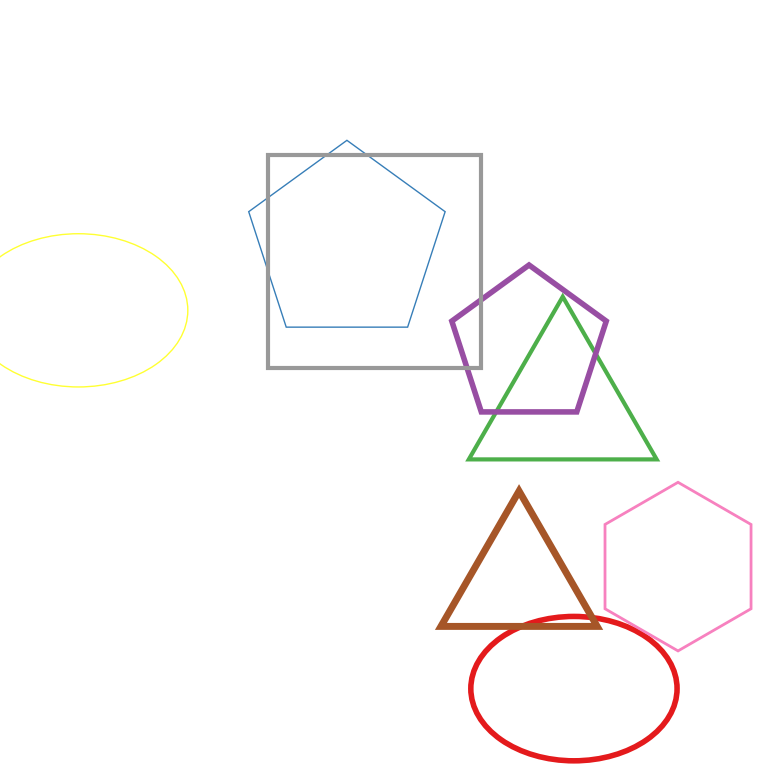[{"shape": "oval", "thickness": 2, "radius": 0.67, "center": [0.745, 0.106]}, {"shape": "pentagon", "thickness": 0.5, "radius": 0.67, "center": [0.451, 0.684]}, {"shape": "triangle", "thickness": 1.5, "radius": 0.7, "center": [0.731, 0.474]}, {"shape": "pentagon", "thickness": 2, "radius": 0.53, "center": [0.687, 0.55]}, {"shape": "oval", "thickness": 0.5, "radius": 0.71, "center": [0.102, 0.597]}, {"shape": "triangle", "thickness": 2.5, "radius": 0.59, "center": [0.674, 0.245]}, {"shape": "hexagon", "thickness": 1, "radius": 0.55, "center": [0.881, 0.264]}, {"shape": "square", "thickness": 1.5, "radius": 0.69, "center": [0.487, 0.66]}]